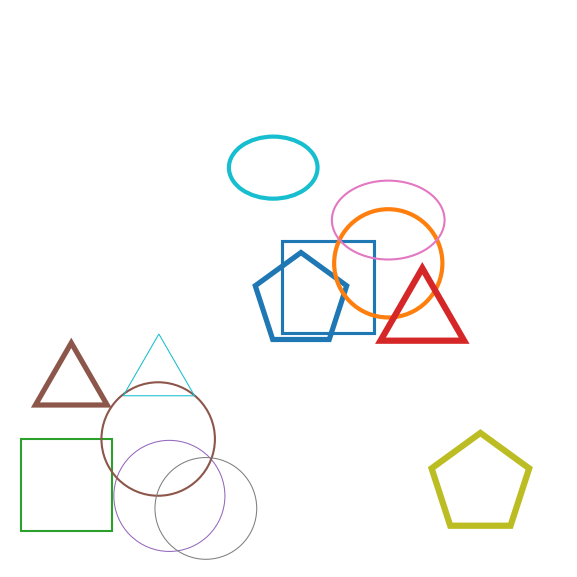[{"shape": "square", "thickness": 1.5, "radius": 0.4, "center": [0.567, 0.501]}, {"shape": "pentagon", "thickness": 2.5, "radius": 0.42, "center": [0.521, 0.479]}, {"shape": "circle", "thickness": 2, "radius": 0.47, "center": [0.672, 0.543]}, {"shape": "square", "thickness": 1, "radius": 0.4, "center": [0.115, 0.16]}, {"shape": "triangle", "thickness": 3, "radius": 0.42, "center": [0.731, 0.451]}, {"shape": "circle", "thickness": 0.5, "radius": 0.48, "center": [0.293, 0.14]}, {"shape": "circle", "thickness": 1, "radius": 0.49, "center": [0.274, 0.239]}, {"shape": "triangle", "thickness": 2.5, "radius": 0.36, "center": [0.123, 0.334]}, {"shape": "oval", "thickness": 1, "radius": 0.49, "center": [0.672, 0.618]}, {"shape": "circle", "thickness": 0.5, "radius": 0.44, "center": [0.356, 0.119]}, {"shape": "pentagon", "thickness": 3, "radius": 0.44, "center": [0.832, 0.161]}, {"shape": "oval", "thickness": 2, "radius": 0.38, "center": [0.473, 0.709]}, {"shape": "triangle", "thickness": 0.5, "radius": 0.36, "center": [0.275, 0.349]}]